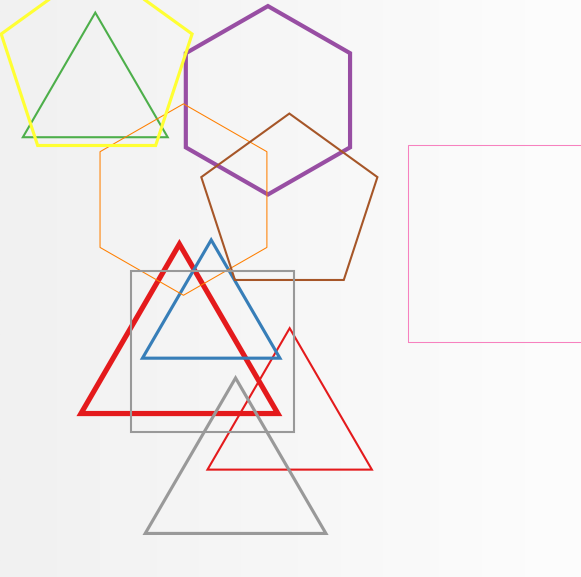[{"shape": "triangle", "thickness": 2.5, "radius": 0.98, "center": [0.309, 0.381]}, {"shape": "triangle", "thickness": 1, "radius": 0.82, "center": [0.498, 0.268]}, {"shape": "triangle", "thickness": 1.5, "radius": 0.68, "center": [0.363, 0.447]}, {"shape": "triangle", "thickness": 1, "radius": 0.72, "center": [0.164, 0.833]}, {"shape": "hexagon", "thickness": 2, "radius": 0.82, "center": [0.461, 0.825]}, {"shape": "hexagon", "thickness": 0.5, "radius": 0.83, "center": [0.316, 0.654]}, {"shape": "pentagon", "thickness": 1.5, "radius": 0.86, "center": [0.166, 0.887]}, {"shape": "pentagon", "thickness": 1, "radius": 0.8, "center": [0.498, 0.643]}, {"shape": "square", "thickness": 0.5, "radius": 0.85, "center": [0.871, 0.577]}, {"shape": "square", "thickness": 1, "radius": 0.7, "center": [0.366, 0.39]}, {"shape": "triangle", "thickness": 1.5, "radius": 0.9, "center": [0.405, 0.165]}]